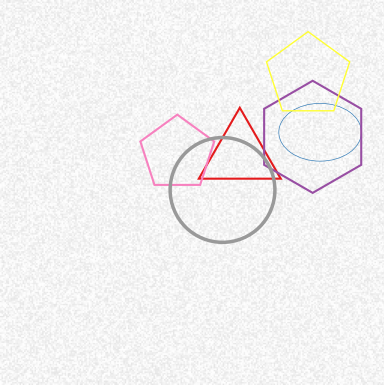[{"shape": "triangle", "thickness": 1.5, "radius": 0.61, "center": [0.623, 0.597]}, {"shape": "oval", "thickness": 0.5, "radius": 0.54, "center": [0.831, 0.657]}, {"shape": "hexagon", "thickness": 1.5, "radius": 0.73, "center": [0.812, 0.645]}, {"shape": "pentagon", "thickness": 1, "radius": 0.57, "center": [0.8, 0.804]}, {"shape": "pentagon", "thickness": 1.5, "radius": 0.5, "center": [0.46, 0.601]}, {"shape": "circle", "thickness": 2.5, "radius": 0.68, "center": [0.578, 0.507]}]